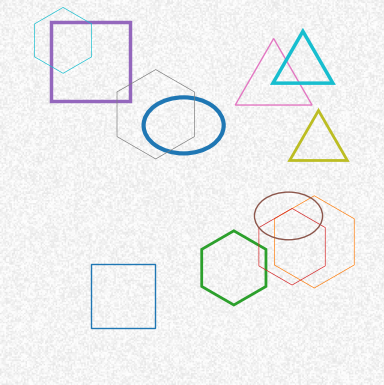[{"shape": "oval", "thickness": 3, "radius": 0.52, "center": [0.477, 0.674]}, {"shape": "square", "thickness": 1, "radius": 0.41, "center": [0.32, 0.231]}, {"shape": "hexagon", "thickness": 0.5, "radius": 0.6, "center": [0.816, 0.372]}, {"shape": "hexagon", "thickness": 2, "radius": 0.48, "center": [0.607, 0.304]}, {"shape": "hexagon", "thickness": 0.5, "radius": 0.5, "center": [0.759, 0.359]}, {"shape": "square", "thickness": 2.5, "radius": 0.51, "center": [0.234, 0.841]}, {"shape": "oval", "thickness": 1, "radius": 0.44, "center": [0.749, 0.439]}, {"shape": "triangle", "thickness": 1, "radius": 0.58, "center": [0.711, 0.785]}, {"shape": "hexagon", "thickness": 0.5, "radius": 0.58, "center": [0.404, 0.703]}, {"shape": "triangle", "thickness": 2, "radius": 0.43, "center": [0.827, 0.626]}, {"shape": "hexagon", "thickness": 0.5, "radius": 0.43, "center": [0.164, 0.895]}, {"shape": "triangle", "thickness": 2.5, "radius": 0.45, "center": [0.787, 0.829]}]